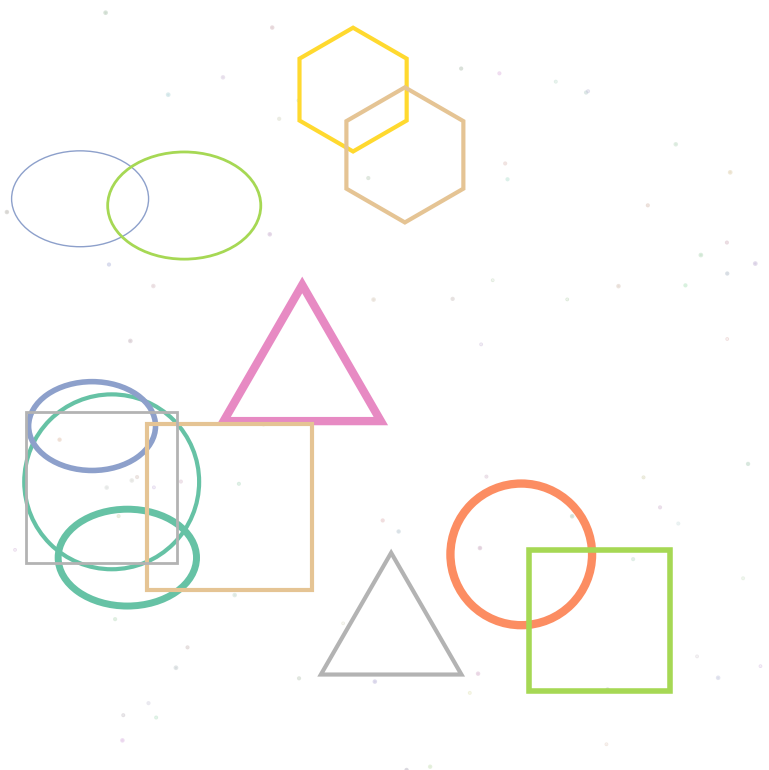[{"shape": "oval", "thickness": 2.5, "radius": 0.45, "center": [0.165, 0.276]}, {"shape": "circle", "thickness": 1.5, "radius": 0.57, "center": [0.145, 0.374]}, {"shape": "circle", "thickness": 3, "radius": 0.46, "center": [0.677, 0.28]}, {"shape": "oval", "thickness": 0.5, "radius": 0.44, "center": [0.104, 0.742]}, {"shape": "oval", "thickness": 2, "radius": 0.41, "center": [0.12, 0.447]}, {"shape": "triangle", "thickness": 3, "radius": 0.59, "center": [0.393, 0.512]}, {"shape": "oval", "thickness": 1, "radius": 0.5, "center": [0.239, 0.733]}, {"shape": "square", "thickness": 2, "radius": 0.46, "center": [0.779, 0.194]}, {"shape": "hexagon", "thickness": 1.5, "radius": 0.4, "center": [0.459, 0.884]}, {"shape": "hexagon", "thickness": 1.5, "radius": 0.44, "center": [0.526, 0.799]}, {"shape": "square", "thickness": 1.5, "radius": 0.54, "center": [0.298, 0.342]}, {"shape": "square", "thickness": 1, "radius": 0.49, "center": [0.132, 0.366]}, {"shape": "triangle", "thickness": 1.5, "radius": 0.53, "center": [0.508, 0.177]}]